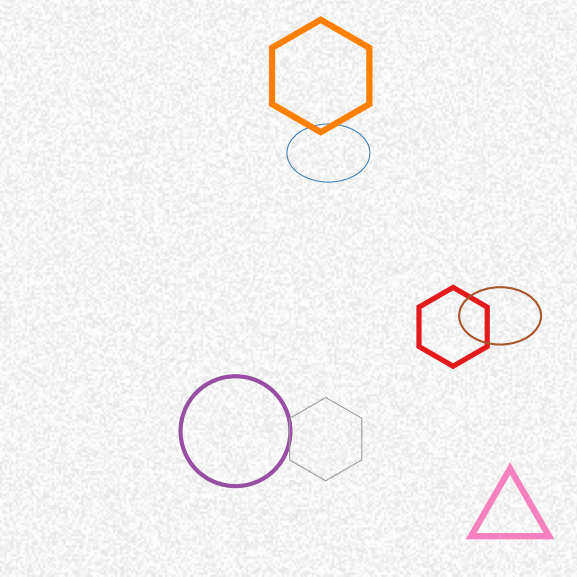[{"shape": "hexagon", "thickness": 2.5, "radius": 0.34, "center": [0.785, 0.433]}, {"shape": "oval", "thickness": 0.5, "radius": 0.36, "center": [0.569, 0.734]}, {"shape": "circle", "thickness": 2, "radius": 0.48, "center": [0.408, 0.252]}, {"shape": "hexagon", "thickness": 3, "radius": 0.49, "center": [0.555, 0.868]}, {"shape": "oval", "thickness": 1, "radius": 0.35, "center": [0.866, 0.452]}, {"shape": "triangle", "thickness": 3, "radius": 0.39, "center": [0.883, 0.11]}, {"shape": "hexagon", "thickness": 0.5, "radius": 0.36, "center": [0.564, 0.239]}]